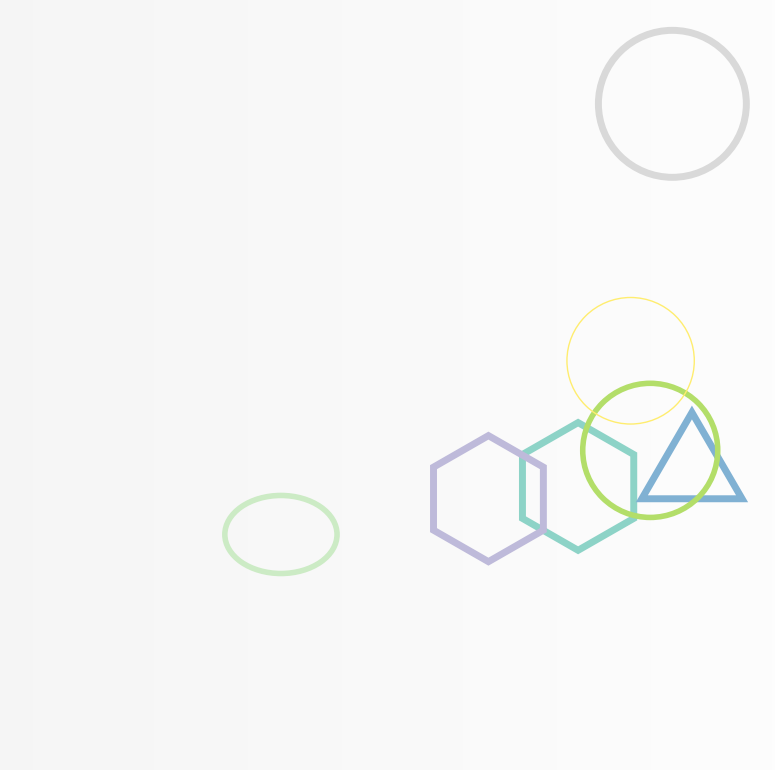[{"shape": "hexagon", "thickness": 2.5, "radius": 0.41, "center": [0.746, 0.368]}, {"shape": "hexagon", "thickness": 2.5, "radius": 0.41, "center": [0.63, 0.352]}, {"shape": "triangle", "thickness": 2.5, "radius": 0.37, "center": [0.893, 0.39]}, {"shape": "circle", "thickness": 2, "radius": 0.44, "center": [0.839, 0.415]}, {"shape": "circle", "thickness": 2.5, "radius": 0.48, "center": [0.868, 0.865]}, {"shape": "oval", "thickness": 2, "radius": 0.36, "center": [0.363, 0.306]}, {"shape": "circle", "thickness": 0.5, "radius": 0.41, "center": [0.814, 0.531]}]